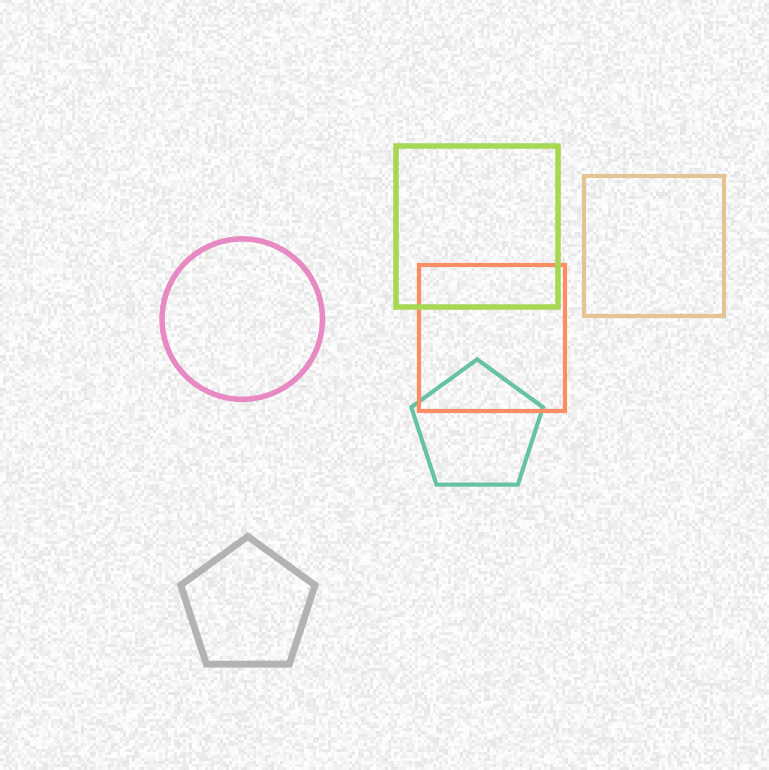[{"shape": "pentagon", "thickness": 1.5, "radius": 0.45, "center": [0.62, 0.443]}, {"shape": "square", "thickness": 1.5, "radius": 0.47, "center": [0.638, 0.561]}, {"shape": "circle", "thickness": 2, "radius": 0.52, "center": [0.315, 0.586]}, {"shape": "square", "thickness": 2, "radius": 0.52, "center": [0.62, 0.706]}, {"shape": "square", "thickness": 1.5, "radius": 0.45, "center": [0.849, 0.681]}, {"shape": "pentagon", "thickness": 2.5, "radius": 0.46, "center": [0.322, 0.212]}]